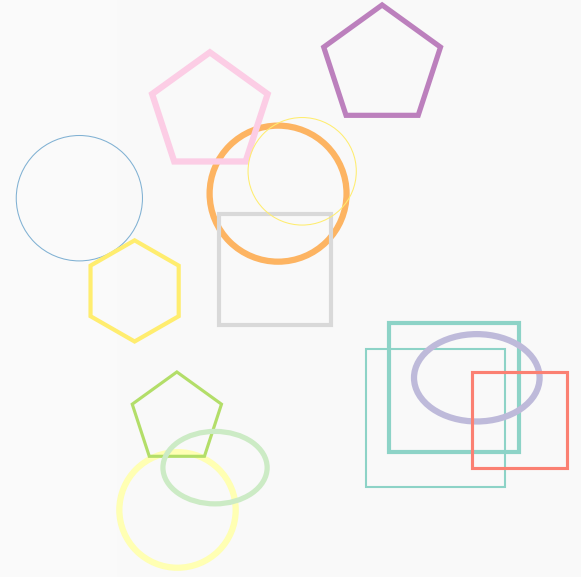[{"shape": "square", "thickness": 1, "radius": 0.6, "center": [0.749, 0.275]}, {"shape": "square", "thickness": 2, "radius": 0.56, "center": [0.782, 0.328]}, {"shape": "circle", "thickness": 3, "radius": 0.5, "center": [0.305, 0.116]}, {"shape": "oval", "thickness": 3, "radius": 0.54, "center": [0.82, 0.345]}, {"shape": "square", "thickness": 1.5, "radius": 0.41, "center": [0.894, 0.272]}, {"shape": "circle", "thickness": 0.5, "radius": 0.54, "center": [0.137, 0.656]}, {"shape": "circle", "thickness": 3, "radius": 0.59, "center": [0.478, 0.664]}, {"shape": "pentagon", "thickness": 1.5, "radius": 0.4, "center": [0.304, 0.274]}, {"shape": "pentagon", "thickness": 3, "radius": 0.52, "center": [0.361, 0.804]}, {"shape": "square", "thickness": 2, "radius": 0.48, "center": [0.473, 0.532]}, {"shape": "pentagon", "thickness": 2.5, "radius": 0.53, "center": [0.657, 0.885]}, {"shape": "oval", "thickness": 2.5, "radius": 0.45, "center": [0.37, 0.189]}, {"shape": "hexagon", "thickness": 2, "radius": 0.44, "center": [0.232, 0.495]}, {"shape": "circle", "thickness": 0.5, "radius": 0.47, "center": [0.52, 0.703]}]